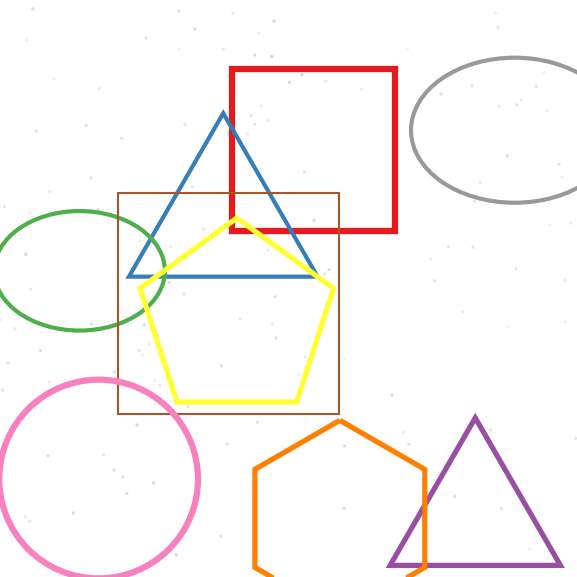[{"shape": "square", "thickness": 3, "radius": 0.7, "center": [0.543, 0.739]}, {"shape": "triangle", "thickness": 2, "radius": 0.94, "center": [0.387, 0.614]}, {"shape": "oval", "thickness": 2, "radius": 0.74, "center": [0.138, 0.53]}, {"shape": "triangle", "thickness": 2.5, "radius": 0.85, "center": [0.823, 0.105]}, {"shape": "hexagon", "thickness": 2.5, "radius": 0.85, "center": [0.588, 0.101]}, {"shape": "pentagon", "thickness": 2.5, "radius": 0.88, "center": [0.41, 0.445]}, {"shape": "square", "thickness": 1, "radius": 0.96, "center": [0.395, 0.473]}, {"shape": "circle", "thickness": 3, "radius": 0.86, "center": [0.171, 0.17]}, {"shape": "oval", "thickness": 2, "radius": 0.9, "center": [0.891, 0.774]}]